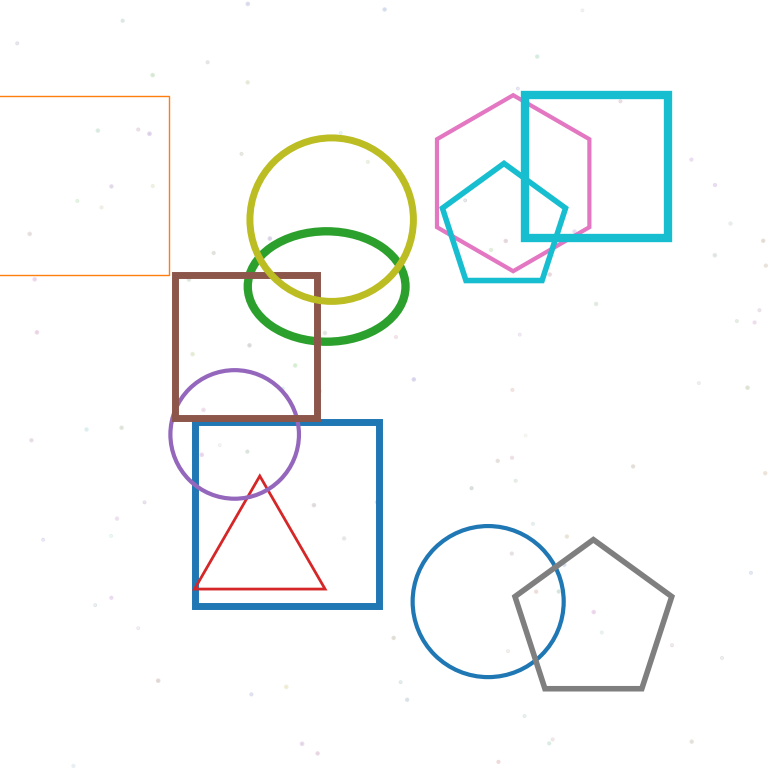[{"shape": "square", "thickness": 2.5, "radius": 0.6, "center": [0.373, 0.332]}, {"shape": "circle", "thickness": 1.5, "radius": 0.49, "center": [0.634, 0.219]}, {"shape": "square", "thickness": 0.5, "radius": 0.58, "center": [0.103, 0.759]}, {"shape": "oval", "thickness": 3, "radius": 0.51, "center": [0.424, 0.628]}, {"shape": "triangle", "thickness": 1, "radius": 0.49, "center": [0.337, 0.284]}, {"shape": "circle", "thickness": 1.5, "radius": 0.42, "center": [0.305, 0.436]}, {"shape": "square", "thickness": 2.5, "radius": 0.46, "center": [0.32, 0.55]}, {"shape": "hexagon", "thickness": 1.5, "radius": 0.57, "center": [0.666, 0.762]}, {"shape": "pentagon", "thickness": 2, "radius": 0.54, "center": [0.771, 0.192]}, {"shape": "circle", "thickness": 2.5, "radius": 0.53, "center": [0.431, 0.715]}, {"shape": "pentagon", "thickness": 2, "radius": 0.42, "center": [0.655, 0.704]}, {"shape": "square", "thickness": 3, "radius": 0.46, "center": [0.774, 0.783]}]